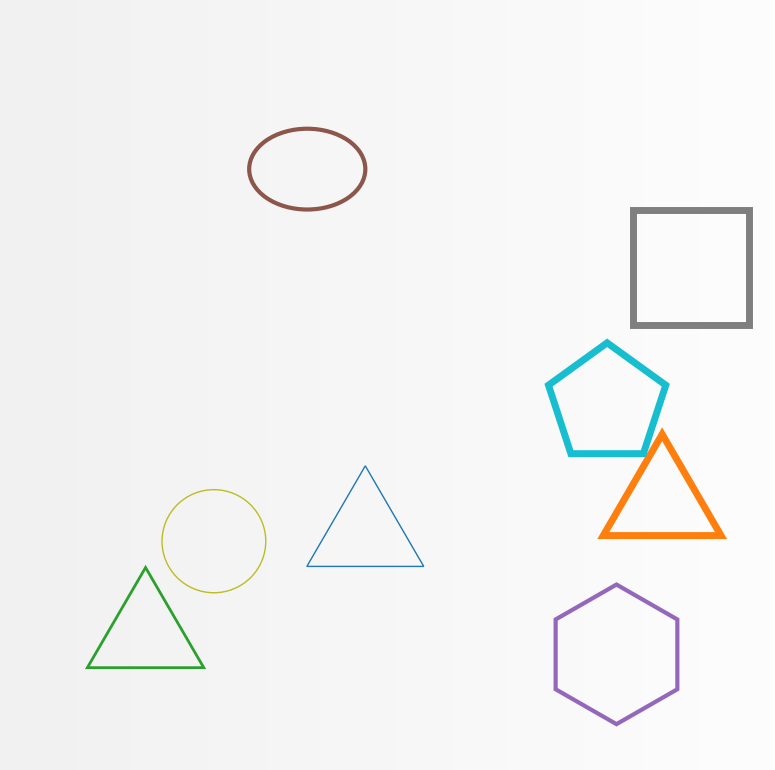[{"shape": "triangle", "thickness": 0.5, "radius": 0.44, "center": [0.471, 0.308]}, {"shape": "triangle", "thickness": 2.5, "radius": 0.44, "center": [0.854, 0.348]}, {"shape": "triangle", "thickness": 1, "radius": 0.43, "center": [0.188, 0.176]}, {"shape": "hexagon", "thickness": 1.5, "radius": 0.45, "center": [0.795, 0.15]}, {"shape": "oval", "thickness": 1.5, "radius": 0.37, "center": [0.396, 0.78]}, {"shape": "square", "thickness": 2.5, "radius": 0.37, "center": [0.892, 0.653]}, {"shape": "circle", "thickness": 0.5, "radius": 0.33, "center": [0.276, 0.297]}, {"shape": "pentagon", "thickness": 2.5, "radius": 0.4, "center": [0.783, 0.475]}]